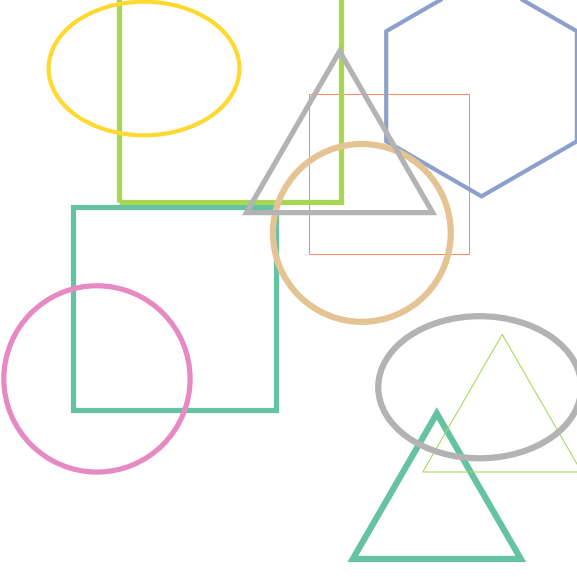[{"shape": "square", "thickness": 2.5, "radius": 0.88, "center": [0.302, 0.465]}, {"shape": "triangle", "thickness": 3, "radius": 0.84, "center": [0.756, 0.115]}, {"shape": "square", "thickness": 0.5, "radius": 0.69, "center": [0.674, 0.698]}, {"shape": "hexagon", "thickness": 2, "radius": 0.95, "center": [0.834, 0.85]}, {"shape": "circle", "thickness": 2.5, "radius": 0.81, "center": [0.168, 0.343]}, {"shape": "square", "thickness": 2.5, "radius": 0.96, "center": [0.398, 0.841]}, {"shape": "triangle", "thickness": 0.5, "radius": 0.79, "center": [0.87, 0.261]}, {"shape": "oval", "thickness": 2, "radius": 0.83, "center": [0.249, 0.88]}, {"shape": "circle", "thickness": 3, "radius": 0.77, "center": [0.627, 0.596]}, {"shape": "oval", "thickness": 3, "radius": 0.88, "center": [0.831, 0.329]}, {"shape": "triangle", "thickness": 2.5, "radius": 0.93, "center": [0.588, 0.724]}]